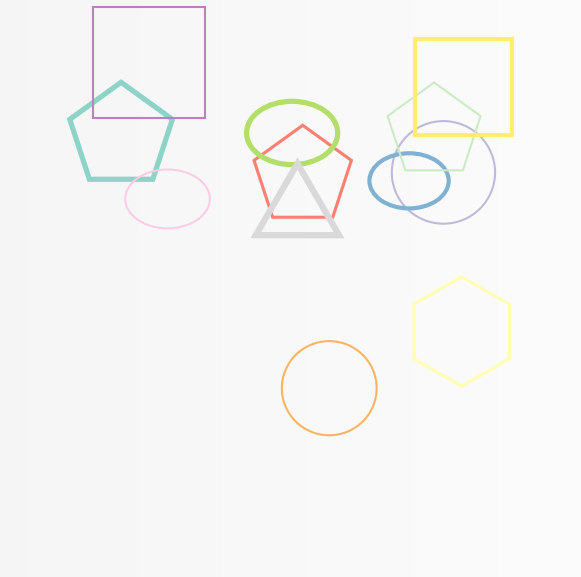[{"shape": "pentagon", "thickness": 2.5, "radius": 0.46, "center": [0.208, 0.764]}, {"shape": "hexagon", "thickness": 1.5, "radius": 0.47, "center": [0.794, 0.425]}, {"shape": "circle", "thickness": 1, "radius": 0.44, "center": [0.763, 0.701]}, {"shape": "pentagon", "thickness": 1.5, "radius": 0.44, "center": [0.521, 0.694]}, {"shape": "oval", "thickness": 2, "radius": 0.34, "center": [0.704, 0.686]}, {"shape": "circle", "thickness": 1, "radius": 0.41, "center": [0.566, 0.327]}, {"shape": "oval", "thickness": 2.5, "radius": 0.39, "center": [0.503, 0.769]}, {"shape": "oval", "thickness": 1, "radius": 0.36, "center": [0.288, 0.655]}, {"shape": "triangle", "thickness": 3, "radius": 0.41, "center": [0.512, 0.633]}, {"shape": "square", "thickness": 1, "radius": 0.48, "center": [0.256, 0.891]}, {"shape": "pentagon", "thickness": 1, "radius": 0.42, "center": [0.747, 0.772]}, {"shape": "square", "thickness": 2, "radius": 0.42, "center": [0.798, 0.848]}]